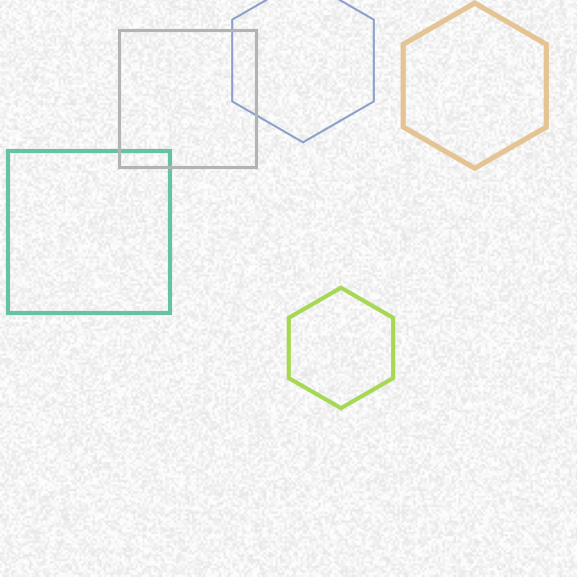[{"shape": "square", "thickness": 2, "radius": 0.7, "center": [0.154, 0.597]}, {"shape": "hexagon", "thickness": 1, "radius": 0.71, "center": [0.525, 0.894]}, {"shape": "hexagon", "thickness": 2, "radius": 0.52, "center": [0.59, 0.397]}, {"shape": "hexagon", "thickness": 2.5, "radius": 0.72, "center": [0.822, 0.851]}, {"shape": "square", "thickness": 1.5, "radius": 0.59, "center": [0.325, 0.829]}]